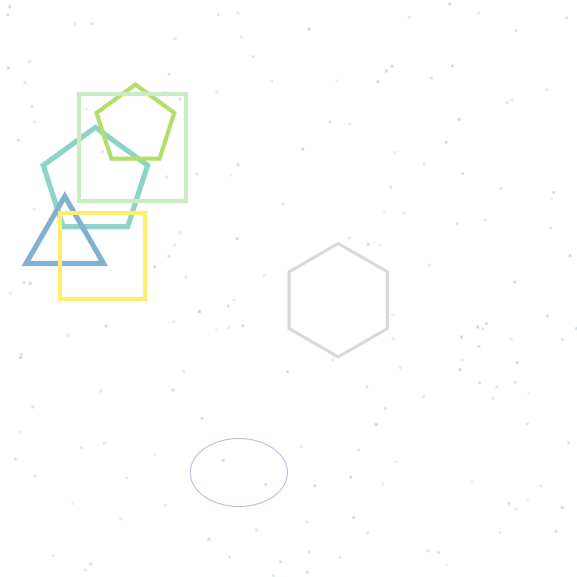[{"shape": "pentagon", "thickness": 2.5, "radius": 0.48, "center": [0.165, 0.683]}, {"shape": "oval", "thickness": 0.5, "radius": 0.42, "center": [0.414, 0.181]}, {"shape": "triangle", "thickness": 2.5, "radius": 0.39, "center": [0.112, 0.582]}, {"shape": "pentagon", "thickness": 2, "radius": 0.35, "center": [0.235, 0.782]}, {"shape": "hexagon", "thickness": 1.5, "radius": 0.49, "center": [0.586, 0.479]}, {"shape": "square", "thickness": 2, "radius": 0.46, "center": [0.229, 0.744]}, {"shape": "square", "thickness": 2, "radius": 0.37, "center": [0.178, 0.556]}]